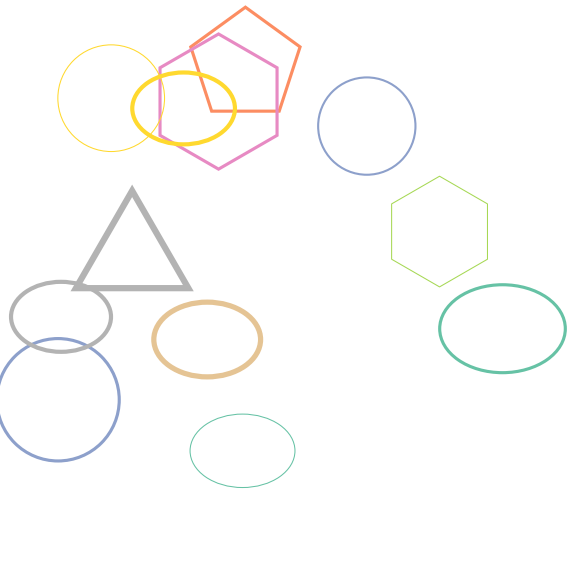[{"shape": "oval", "thickness": 1.5, "radius": 0.54, "center": [0.87, 0.43]}, {"shape": "oval", "thickness": 0.5, "radius": 0.45, "center": [0.42, 0.219]}, {"shape": "pentagon", "thickness": 1.5, "radius": 0.5, "center": [0.425, 0.887]}, {"shape": "circle", "thickness": 1, "radius": 0.42, "center": [0.635, 0.781]}, {"shape": "circle", "thickness": 1.5, "radius": 0.53, "center": [0.101, 0.307]}, {"shape": "hexagon", "thickness": 1.5, "radius": 0.59, "center": [0.378, 0.823]}, {"shape": "hexagon", "thickness": 0.5, "radius": 0.48, "center": [0.761, 0.598]}, {"shape": "circle", "thickness": 0.5, "radius": 0.46, "center": [0.193, 0.829]}, {"shape": "oval", "thickness": 2, "radius": 0.44, "center": [0.318, 0.811]}, {"shape": "oval", "thickness": 2.5, "radius": 0.46, "center": [0.359, 0.411]}, {"shape": "oval", "thickness": 2, "radius": 0.43, "center": [0.106, 0.451]}, {"shape": "triangle", "thickness": 3, "radius": 0.56, "center": [0.229, 0.556]}]